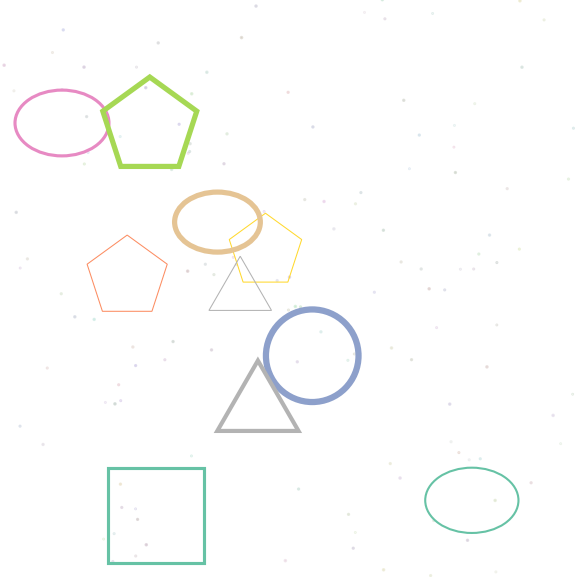[{"shape": "oval", "thickness": 1, "radius": 0.4, "center": [0.817, 0.133]}, {"shape": "square", "thickness": 1.5, "radius": 0.41, "center": [0.27, 0.107]}, {"shape": "pentagon", "thickness": 0.5, "radius": 0.36, "center": [0.22, 0.519]}, {"shape": "circle", "thickness": 3, "radius": 0.4, "center": [0.541, 0.383]}, {"shape": "oval", "thickness": 1.5, "radius": 0.41, "center": [0.107, 0.786]}, {"shape": "pentagon", "thickness": 2.5, "radius": 0.43, "center": [0.259, 0.78]}, {"shape": "pentagon", "thickness": 0.5, "radius": 0.33, "center": [0.46, 0.564]}, {"shape": "oval", "thickness": 2.5, "radius": 0.37, "center": [0.377, 0.615]}, {"shape": "triangle", "thickness": 2, "radius": 0.41, "center": [0.447, 0.294]}, {"shape": "triangle", "thickness": 0.5, "radius": 0.31, "center": [0.416, 0.493]}]